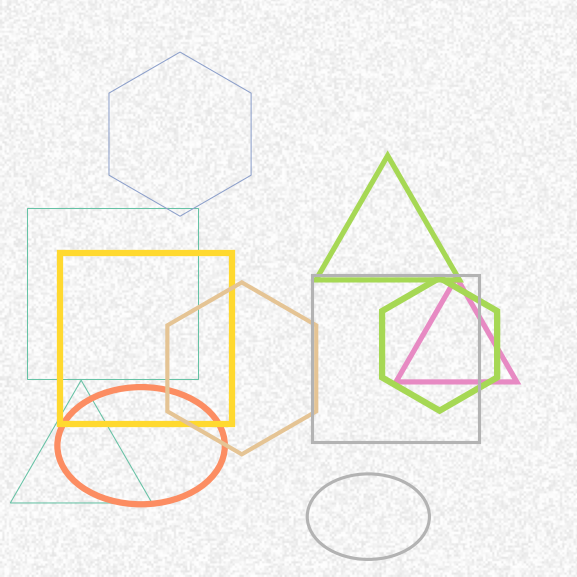[{"shape": "triangle", "thickness": 0.5, "radius": 0.71, "center": [0.141, 0.199]}, {"shape": "square", "thickness": 0.5, "radius": 0.74, "center": [0.194, 0.492]}, {"shape": "oval", "thickness": 3, "radius": 0.72, "center": [0.244, 0.227]}, {"shape": "hexagon", "thickness": 0.5, "radius": 0.71, "center": [0.312, 0.767]}, {"shape": "triangle", "thickness": 2.5, "radius": 0.6, "center": [0.79, 0.398]}, {"shape": "triangle", "thickness": 2.5, "radius": 0.72, "center": [0.671, 0.586]}, {"shape": "hexagon", "thickness": 3, "radius": 0.58, "center": [0.761, 0.403]}, {"shape": "square", "thickness": 3, "radius": 0.74, "center": [0.253, 0.413]}, {"shape": "hexagon", "thickness": 2, "radius": 0.74, "center": [0.419, 0.361]}, {"shape": "square", "thickness": 1.5, "radius": 0.72, "center": [0.685, 0.379]}, {"shape": "oval", "thickness": 1.5, "radius": 0.53, "center": [0.638, 0.104]}]